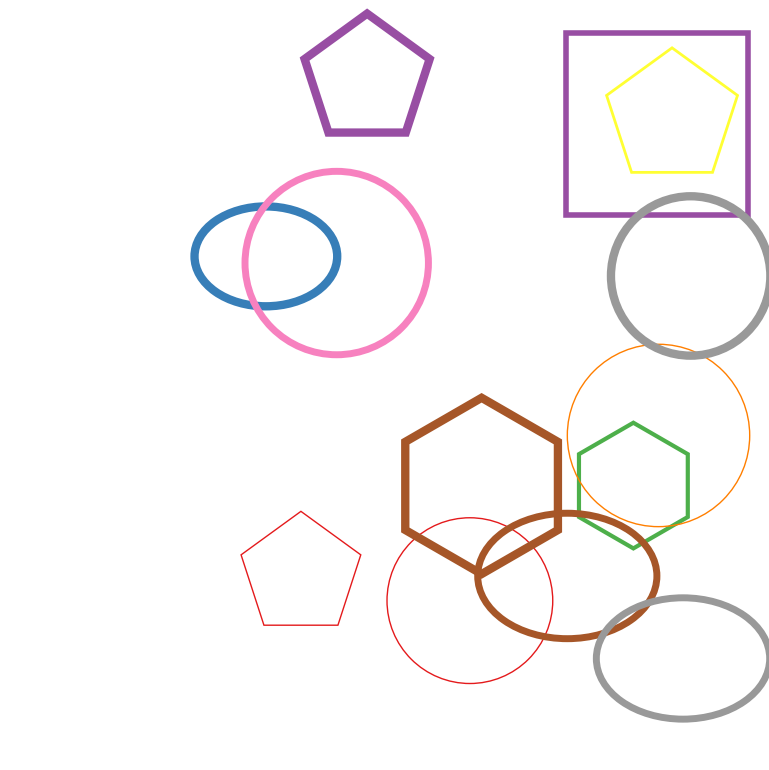[{"shape": "pentagon", "thickness": 0.5, "radius": 0.41, "center": [0.391, 0.254]}, {"shape": "circle", "thickness": 0.5, "radius": 0.54, "center": [0.61, 0.22]}, {"shape": "oval", "thickness": 3, "radius": 0.46, "center": [0.345, 0.667]}, {"shape": "hexagon", "thickness": 1.5, "radius": 0.41, "center": [0.823, 0.369]}, {"shape": "pentagon", "thickness": 3, "radius": 0.43, "center": [0.477, 0.897]}, {"shape": "square", "thickness": 2, "radius": 0.59, "center": [0.853, 0.839]}, {"shape": "circle", "thickness": 0.5, "radius": 0.59, "center": [0.855, 0.434]}, {"shape": "pentagon", "thickness": 1, "radius": 0.45, "center": [0.873, 0.848]}, {"shape": "oval", "thickness": 2.5, "radius": 0.58, "center": [0.737, 0.252]}, {"shape": "hexagon", "thickness": 3, "radius": 0.57, "center": [0.625, 0.369]}, {"shape": "circle", "thickness": 2.5, "radius": 0.6, "center": [0.437, 0.658]}, {"shape": "circle", "thickness": 3, "radius": 0.52, "center": [0.897, 0.642]}, {"shape": "oval", "thickness": 2.5, "radius": 0.56, "center": [0.887, 0.145]}]